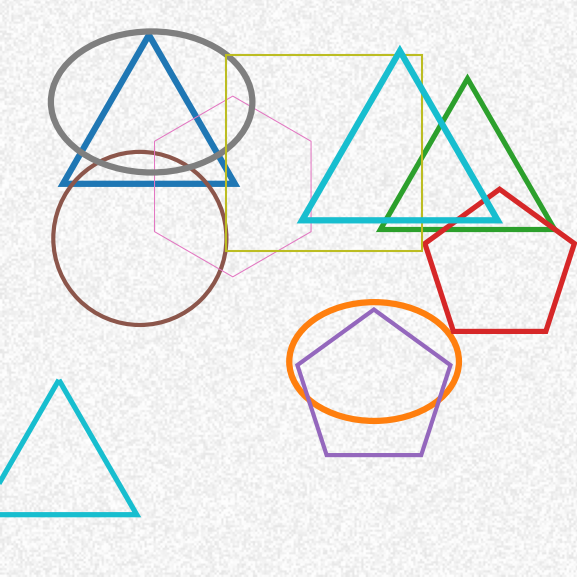[{"shape": "triangle", "thickness": 3, "radius": 0.86, "center": [0.258, 0.767]}, {"shape": "oval", "thickness": 3, "radius": 0.73, "center": [0.648, 0.373]}, {"shape": "triangle", "thickness": 2.5, "radius": 0.87, "center": [0.81, 0.689]}, {"shape": "pentagon", "thickness": 2.5, "radius": 0.68, "center": [0.865, 0.535]}, {"shape": "pentagon", "thickness": 2, "radius": 0.7, "center": [0.647, 0.324]}, {"shape": "circle", "thickness": 2, "radius": 0.75, "center": [0.242, 0.586]}, {"shape": "hexagon", "thickness": 0.5, "radius": 0.78, "center": [0.403, 0.676]}, {"shape": "oval", "thickness": 3, "radius": 0.87, "center": [0.263, 0.823]}, {"shape": "square", "thickness": 1, "radius": 0.85, "center": [0.561, 0.734]}, {"shape": "triangle", "thickness": 2.5, "radius": 0.78, "center": [0.102, 0.186]}, {"shape": "triangle", "thickness": 3, "radius": 0.98, "center": [0.692, 0.715]}]